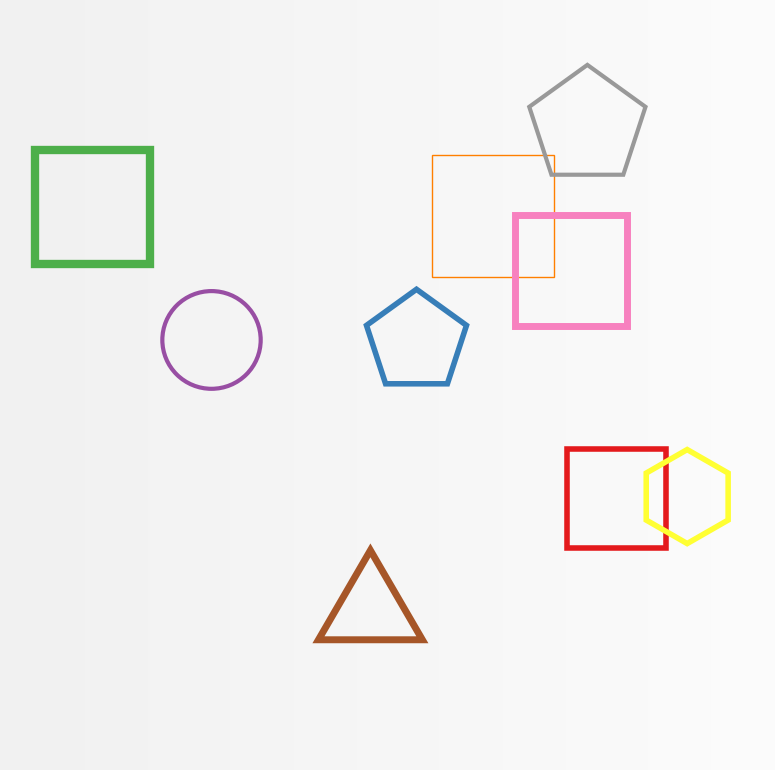[{"shape": "square", "thickness": 2, "radius": 0.32, "center": [0.795, 0.352]}, {"shape": "pentagon", "thickness": 2, "radius": 0.34, "center": [0.537, 0.556]}, {"shape": "square", "thickness": 3, "radius": 0.37, "center": [0.12, 0.731]}, {"shape": "circle", "thickness": 1.5, "radius": 0.32, "center": [0.273, 0.559]}, {"shape": "square", "thickness": 0.5, "radius": 0.39, "center": [0.636, 0.72]}, {"shape": "hexagon", "thickness": 2, "radius": 0.31, "center": [0.887, 0.355]}, {"shape": "triangle", "thickness": 2.5, "radius": 0.39, "center": [0.478, 0.208]}, {"shape": "square", "thickness": 2.5, "radius": 0.36, "center": [0.737, 0.649]}, {"shape": "pentagon", "thickness": 1.5, "radius": 0.39, "center": [0.758, 0.837]}]